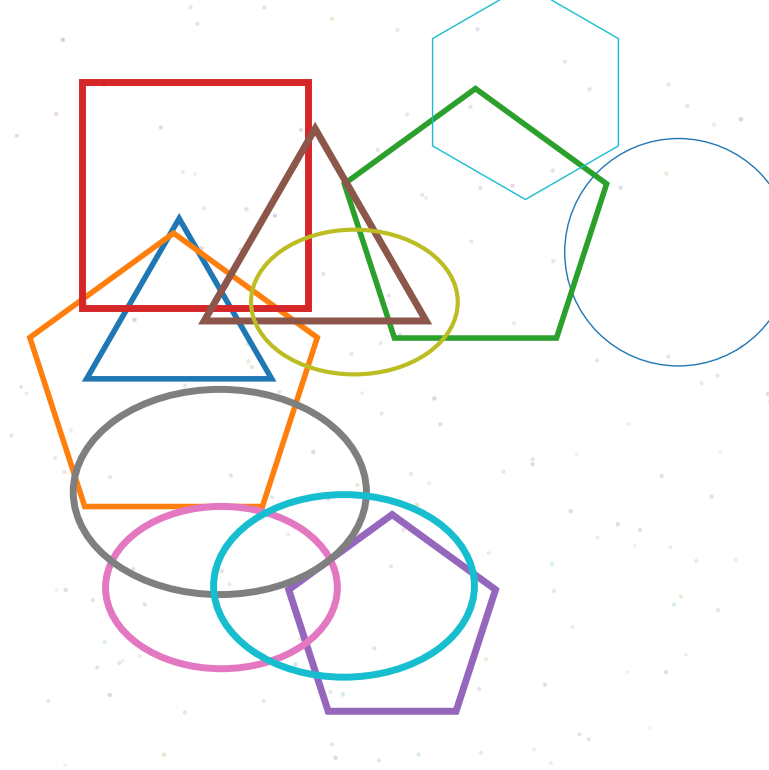[{"shape": "circle", "thickness": 0.5, "radius": 0.74, "center": [0.881, 0.672]}, {"shape": "triangle", "thickness": 2, "radius": 0.69, "center": [0.233, 0.577]}, {"shape": "pentagon", "thickness": 2, "radius": 0.98, "center": [0.225, 0.501]}, {"shape": "pentagon", "thickness": 2, "radius": 0.9, "center": [0.617, 0.706]}, {"shape": "square", "thickness": 2.5, "radius": 0.74, "center": [0.253, 0.747]}, {"shape": "pentagon", "thickness": 2.5, "radius": 0.71, "center": [0.509, 0.191]}, {"shape": "triangle", "thickness": 2.5, "radius": 0.83, "center": [0.409, 0.666]}, {"shape": "oval", "thickness": 2.5, "radius": 0.75, "center": [0.288, 0.237]}, {"shape": "oval", "thickness": 2.5, "radius": 0.95, "center": [0.285, 0.361]}, {"shape": "oval", "thickness": 1.5, "radius": 0.67, "center": [0.46, 0.608]}, {"shape": "oval", "thickness": 2.5, "radius": 0.85, "center": [0.447, 0.239]}, {"shape": "hexagon", "thickness": 0.5, "radius": 0.7, "center": [0.682, 0.88]}]